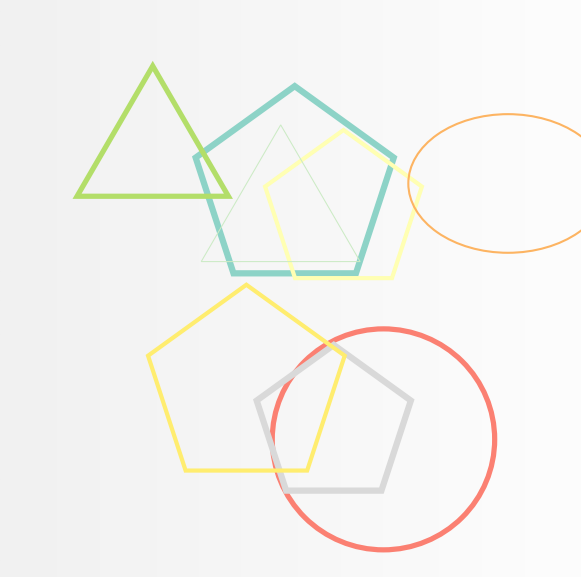[{"shape": "pentagon", "thickness": 3, "radius": 0.9, "center": [0.507, 0.671]}, {"shape": "pentagon", "thickness": 2, "radius": 0.71, "center": [0.591, 0.632]}, {"shape": "circle", "thickness": 2.5, "radius": 0.96, "center": [0.66, 0.238]}, {"shape": "oval", "thickness": 1, "radius": 0.86, "center": [0.874, 0.681]}, {"shape": "triangle", "thickness": 2.5, "radius": 0.75, "center": [0.263, 0.734]}, {"shape": "pentagon", "thickness": 3, "radius": 0.7, "center": [0.574, 0.262]}, {"shape": "triangle", "thickness": 0.5, "radius": 0.79, "center": [0.483, 0.625]}, {"shape": "pentagon", "thickness": 2, "radius": 0.89, "center": [0.424, 0.328]}]